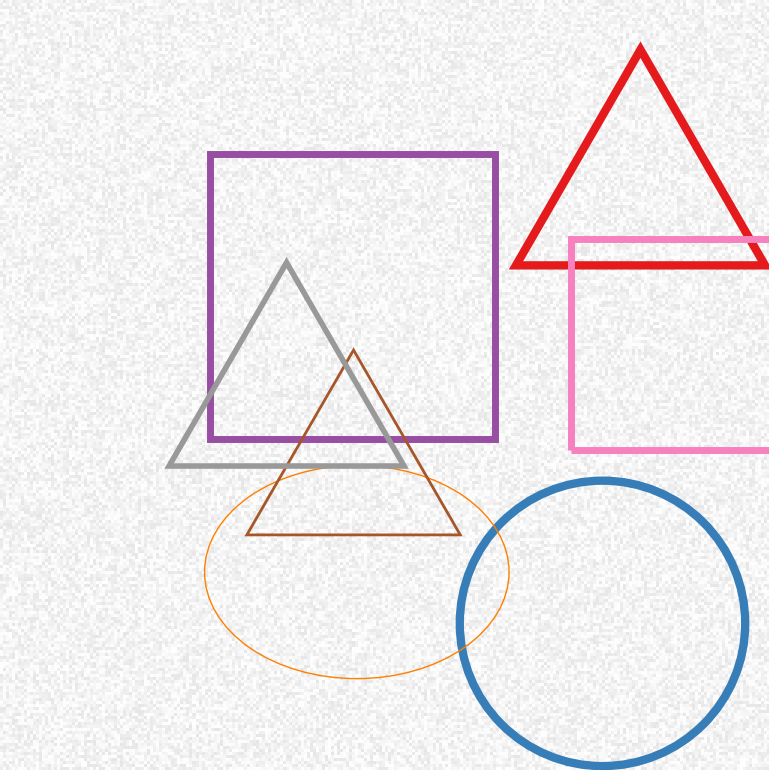[{"shape": "triangle", "thickness": 3, "radius": 0.93, "center": [0.832, 0.749]}, {"shape": "circle", "thickness": 3, "radius": 0.93, "center": [0.782, 0.19]}, {"shape": "square", "thickness": 2.5, "radius": 0.92, "center": [0.458, 0.615]}, {"shape": "oval", "thickness": 0.5, "radius": 0.99, "center": [0.463, 0.257]}, {"shape": "triangle", "thickness": 1, "radius": 0.8, "center": [0.459, 0.385]}, {"shape": "square", "thickness": 2.5, "radius": 0.69, "center": [0.879, 0.552]}, {"shape": "triangle", "thickness": 2, "radius": 0.88, "center": [0.372, 0.483]}]